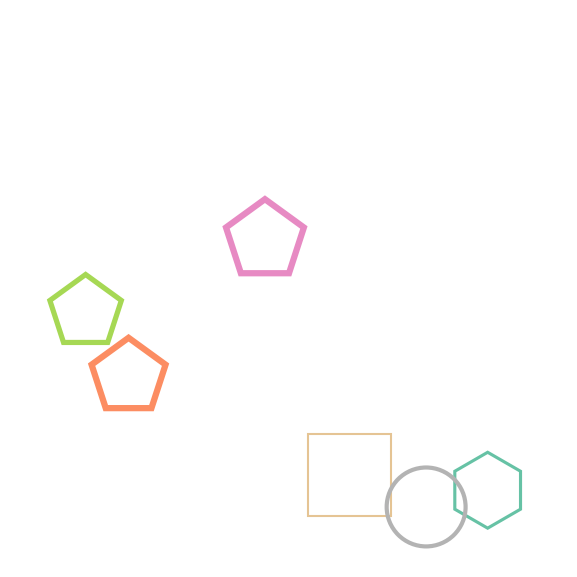[{"shape": "hexagon", "thickness": 1.5, "radius": 0.33, "center": [0.844, 0.15]}, {"shape": "pentagon", "thickness": 3, "radius": 0.34, "center": [0.223, 0.347]}, {"shape": "pentagon", "thickness": 3, "radius": 0.35, "center": [0.459, 0.583]}, {"shape": "pentagon", "thickness": 2.5, "radius": 0.33, "center": [0.148, 0.459]}, {"shape": "square", "thickness": 1, "radius": 0.36, "center": [0.605, 0.177]}, {"shape": "circle", "thickness": 2, "radius": 0.34, "center": [0.738, 0.121]}]